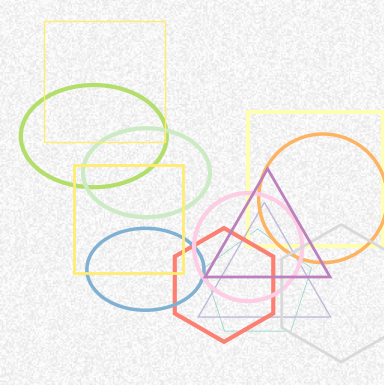[{"shape": "pentagon", "thickness": 0.5, "radius": 0.73, "center": [0.669, 0.259]}, {"shape": "square", "thickness": 3, "radius": 0.88, "center": [0.819, 0.535]}, {"shape": "triangle", "thickness": 1, "radius": 0.99, "center": [0.687, 0.276]}, {"shape": "hexagon", "thickness": 3, "radius": 0.74, "center": [0.582, 0.26]}, {"shape": "oval", "thickness": 2.5, "radius": 0.76, "center": [0.378, 0.301]}, {"shape": "circle", "thickness": 2.5, "radius": 0.84, "center": [0.839, 0.485]}, {"shape": "oval", "thickness": 3, "radius": 0.95, "center": [0.244, 0.646]}, {"shape": "circle", "thickness": 3, "radius": 0.7, "center": [0.644, 0.358]}, {"shape": "hexagon", "thickness": 2, "radius": 0.89, "center": [0.886, 0.238]}, {"shape": "triangle", "thickness": 2, "radius": 0.94, "center": [0.695, 0.374]}, {"shape": "oval", "thickness": 3, "radius": 0.83, "center": [0.381, 0.551]}, {"shape": "square", "thickness": 1, "radius": 0.79, "center": [0.271, 0.788]}, {"shape": "square", "thickness": 2, "radius": 0.7, "center": [0.334, 0.431]}]